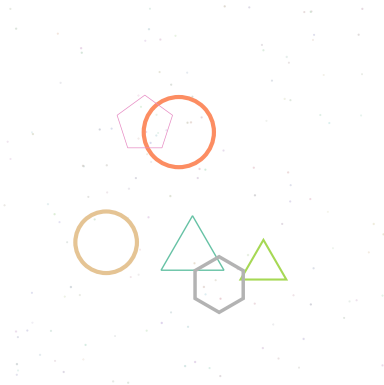[{"shape": "triangle", "thickness": 1, "radius": 0.47, "center": [0.5, 0.345]}, {"shape": "circle", "thickness": 3, "radius": 0.46, "center": [0.464, 0.657]}, {"shape": "pentagon", "thickness": 0.5, "radius": 0.38, "center": [0.376, 0.677]}, {"shape": "triangle", "thickness": 1.5, "radius": 0.34, "center": [0.684, 0.308]}, {"shape": "circle", "thickness": 3, "radius": 0.4, "center": [0.276, 0.371]}, {"shape": "hexagon", "thickness": 2.5, "radius": 0.36, "center": [0.569, 0.261]}]